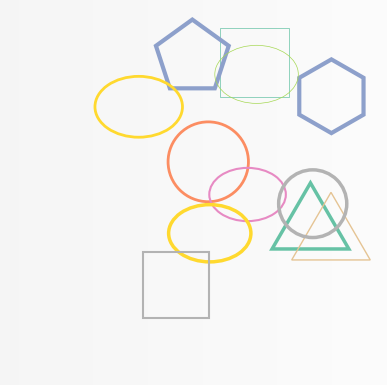[{"shape": "square", "thickness": 0.5, "radius": 0.45, "center": [0.656, 0.837]}, {"shape": "triangle", "thickness": 2.5, "radius": 0.57, "center": [0.801, 0.411]}, {"shape": "circle", "thickness": 2, "radius": 0.52, "center": [0.537, 0.58]}, {"shape": "hexagon", "thickness": 3, "radius": 0.48, "center": [0.855, 0.75]}, {"shape": "pentagon", "thickness": 3, "radius": 0.49, "center": [0.496, 0.85]}, {"shape": "oval", "thickness": 1.5, "radius": 0.49, "center": [0.639, 0.495]}, {"shape": "oval", "thickness": 0.5, "radius": 0.54, "center": [0.662, 0.807]}, {"shape": "oval", "thickness": 2.5, "radius": 0.53, "center": [0.541, 0.394]}, {"shape": "oval", "thickness": 2, "radius": 0.56, "center": [0.358, 0.723]}, {"shape": "triangle", "thickness": 1, "radius": 0.59, "center": [0.854, 0.383]}, {"shape": "circle", "thickness": 2.5, "radius": 0.44, "center": [0.807, 0.471]}, {"shape": "square", "thickness": 1.5, "radius": 0.43, "center": [0.454, 0.261]}]